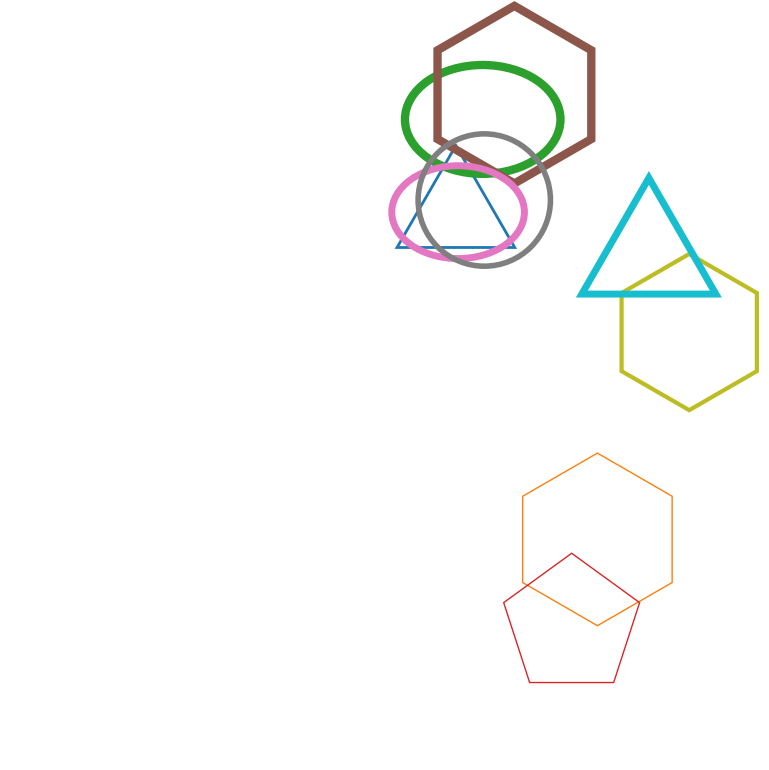[{"shape": "triangle", "thickness": 1, "radius": 0.44, "center": [0.592, 0.723]}, {"shape": "hexagon", "thickness": 0.5, "radius": 0.56, "center": [0.776, 0.299]}, {"shape": "oval", "thickness": 3, "radius": 0.5, "center": [0.627, 0.845]}, {"shape": "pentagon", "thickness": 0.5, "radius": 0.46, "center": [0.742, 0.189]}, {"shape": "hexagon", "thickness": 3, "radius": 0.58, "center": [0.668, 0.877]}, {"shape": "oval", "thickness": 2.5, "radius": 0.43, "center": [0.595, 0.724]}, {"shape": "circle", "thickness": 2, "radius": 0.43, "center": [0.629, 0.74]}, {"shape": "hexagon", "thickness": 1.5, "radius": 0.51, "center": [0.895, 0.569]}, {"shape": "triangle", "thickness": 2.5, "radius": 0.5, "center": [0.843, 0.668]}]